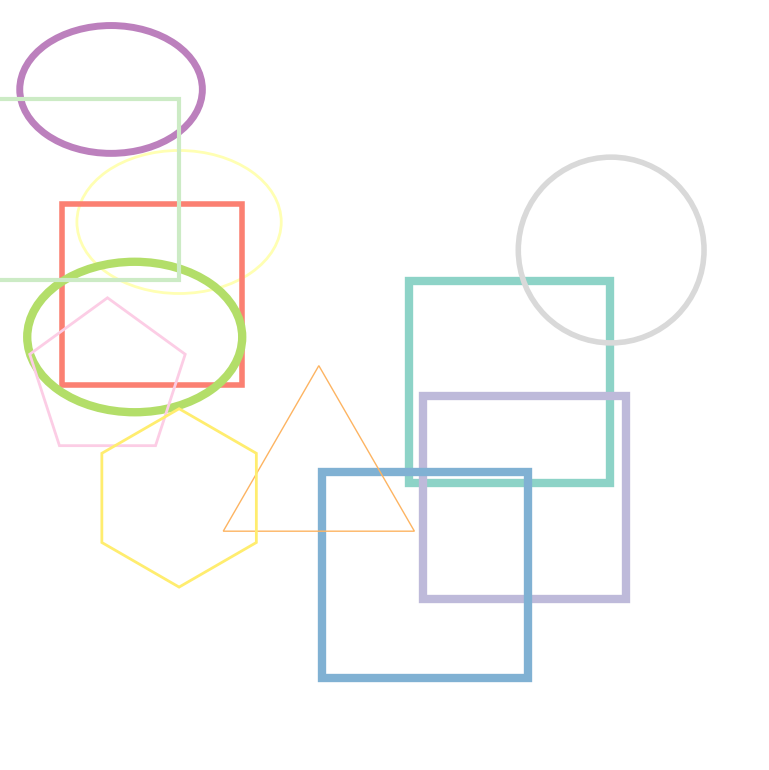[{"shape": "square", "thickness": 3, "radius": 0.66, "center": [0.662, 0.503]}, {"shape": "oval", "thickness": 1, "radius": 0.66, "center": [0.233, 0.712]}, {"shape": "square", "thickness": 3, "radius": 0.66, "center": [0.681, 0.354]}, {"shape": "square", "thickness": 2, "radius": 0.59, "center": [0.198, 0.617]}, {"shape": "square", "thickness": 3, "radius": 0.67, "center": [0.552, 0.253]}, {"shape": "triangle", "thickness": 0.5, "radius": 0.72, "center": [0.414, 0.382]}, {"shape": "oval", "thickness": 3, "radius": 0.7, "center": [0.175, 0.562]}, {"shape": "pentagon", "thickness": 1, "radius": 0.53, "center": [0.14, 0.507]}, {"shape": "circle", "thickness": 2, "radius": 0.6, "center": [0.794, 0.675]}, {"shape": "oval", "thickness": 2.5, "radius": 0.59, "center": [0.144, 0.884]}, {"shape": "square", "thickness": 1.5, "radius": 0.59, "center": [0.115, 0.754]}, {"shape": "hexagon", "thickness": 1, "radius": 0.58, "center": [0.233, 0.353]}]